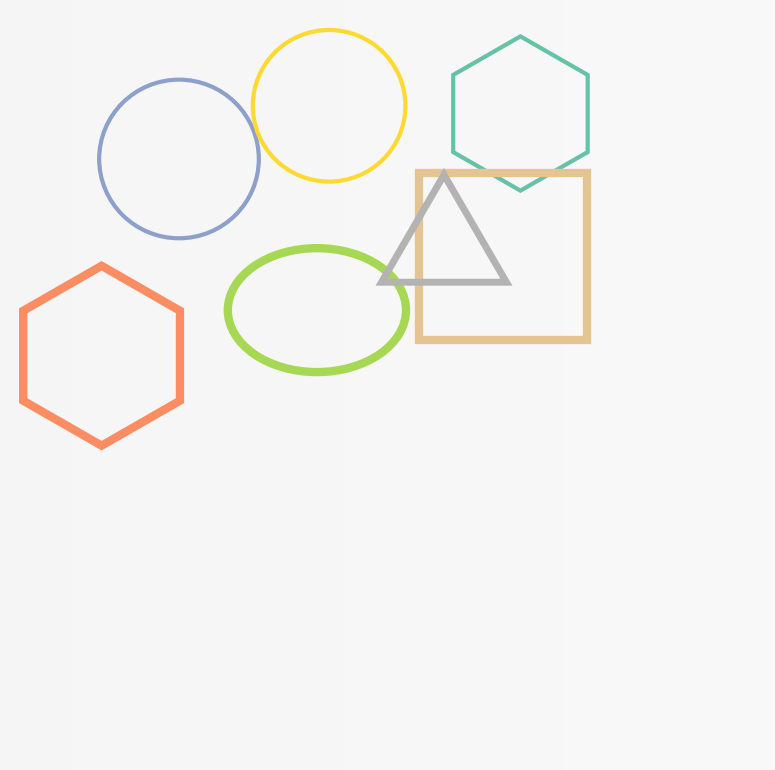[{"shape": "hexagon", "thickness": 1.5, "radius": 0.5, "center": [0.672, 0.853]}, {"shape": "hexagon", "thickness": 3, "radius": 0.58, "center": [0.131, 0.538]}, {"shape": "circle", "thickness": 1.5, "radius": 0.52, "center": [0.231, 0.794]}, {"shape": "oval", "thickness": 3, "radius": 0.57, "center": [0.409, 0.597]}, {"shape": "circle", "thickness": 1.5, "radius": 0.49, "center": [0.425, 0.863]}, {"shape": "square", "thickness": 3, "radius": 0.54, "center": [0.649, 0.667]}, {"shape": "triangle", "thickness": 2.5, "radius": 0.47, "center": [0.573, 0.68]}]